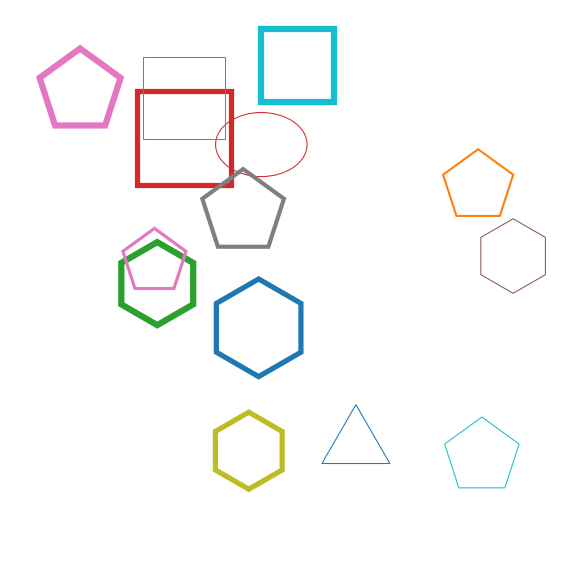[{"shape": "hexagon", "thickness": 2.5, "radius": 0.42, "center": [0.448, 0.432]}, {"shape": "triangle", "thickness": 0.5, "radius": 0.34, "center": [0.616, 0.23]}, {"shape": "pentagon", "thickness": 1, "radius": 0.32, "center": [0.828, 0.677]}, {"shape": "hexagon", "thickness": 3, "radius": 0.36, "center": [0.272, 0.508]}, {"shape": "oval", "thickness": 0.5, "radius": 0.4, "center": [0.453, 0.749]}, {"shape": "square", "thickness": 2.5, "radius": 0.4, "center": [0.319, 0.76]}, {"shape": "square", "thickness": 0.5, "radius": 0.36, "center": [0.318, 0.829]}, {"shape": "hexagon", "thickness": 0.5, "radius": 0.32, "center": [0.889, 0.556]}, {"shape": "pentagon", "thickness": 3, "radius": 0.37, "center": [0.139, 0.841]}, {"shape": "pentagon", "thickness": 1.5, "radius": 0.29, "center": [0.267, 0.546]}, {"shape": "pentagon", "thickness": 2, "radius": 0.37, "center": [0.421, 0.632]}, {"shape": "hexagon", "thickness": 2.5, "radius": 0.33, "center": [0.431, 0.219]}, {"shape": "square", "thickness": 3, "radius": 0.32, "center": [0.516, 0.886]}, {"shape": "pentagon", "thickness": 0.5, "radius": 0.34, "center": [0.834, 0.209]}]